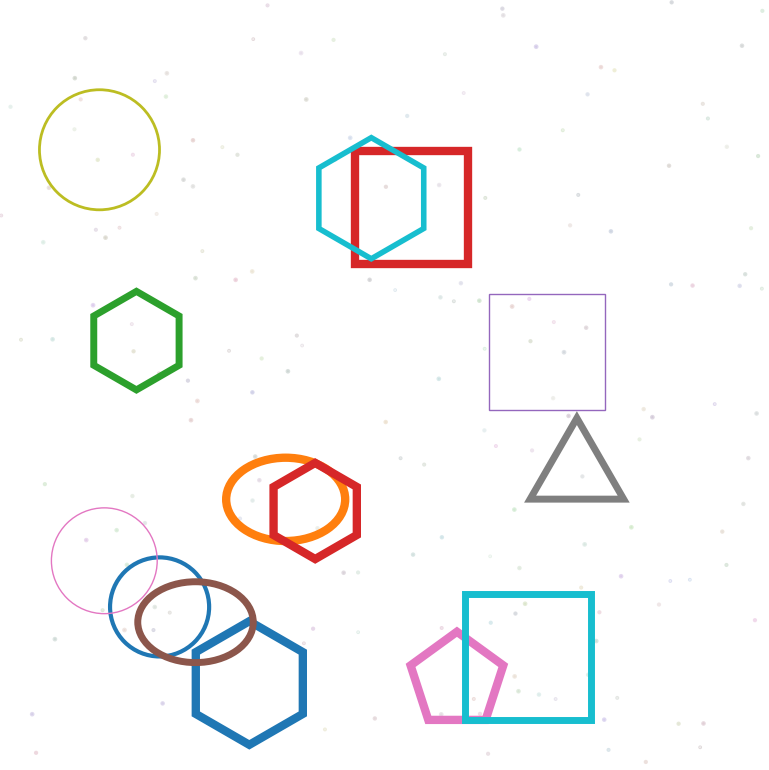[{"shape": "circle", "thickness": 1.5, "radius": 0.32, "center": [0.207, 0.212]}, {"shape": "hexagon", "thickness": 3, "radius": 0.4, "center": [0.324, 0.113]}, {"shape": "oval", "thickness": 3, "radius": 0.39, "center": [0.371, 0.351]}, {"shape": "hexagon", "thickness": 2.5, "radius": 0.32, "center": [0.177, 0.558]}, {"shape": "hexagon", "thickness": 3, "radius": 0.31, "center": [0.409, 0.336]}, {"shape": "square", "thickness": 3, "radius": 0.37, "center": [0.534, 0.73]}, {"shape": "square", "thickness": 0.5, "radius": 0.38, "center": [0.71, 0.543]}, {"shape": "oval", "thickness": 2.5, "radius": 0.37, "center": [0.254, 0.192]}, {"shape": "circle", "thickness": 0.5, "radius": 0.34, "center": [0.135, 0.272]}, {"shape": "pentagon", "thickness": 3, "radius": 0.32, "center": [0.593, 0.116]}, {"shape": "triangle", "thickness": 2.5, "radius": 0.35, "center": [0.749, 0.387]}, {"shape": "circle", "thickness": 1, "radius": 0.39, "center": [0.129, 0.805]}, {"shape": "square", "thickness": 2.5, "radius": 0.41, "center": [0.685, 0.147]}, {"shape": "hexagon", "thickness": 2, "radius": 0.39, "center": [0.482, 0.743]}]